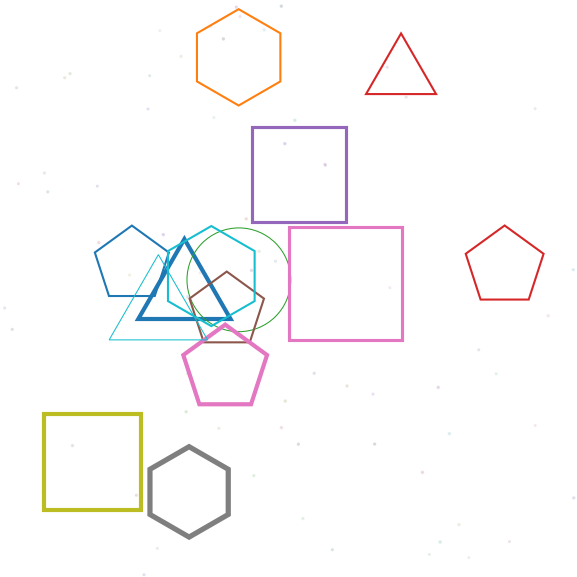[{"shape": "triangle", "thickness": 2, "radius": 0.46, "center": [0.319, 0.493]}, {"shape": "pentagon", "thickness": 1, "radius": 0.34, "center": [0.228, 0.541]}, {"shape": "hexagon", "thickness": 1, "radius": 0.42, "center": [0.413, 0.9]}, {"shape": "circle", "thickness": 0.5, "radius": 0.45, "center": [0.414, 0.515]}, {"shape": "triangle", "thickness": 1, "radius": 0.35, "center": [0.694, 0.871]}, {"shape": "pentagon", "thickness": 1, "radius": 0.35, "center": [0.874, 0.538]}, {"shape": "square", "thickness": 1.5, "radius": 0.41, "center": [0.518, 0.697]}, {"shape": "pentagon", "thickness": 1, "radius": 0.34, "center": [0.393, 0.461]}, {"shape": "pentagon", "thickness": 2, "radius": 0.38, "center": [0.39, 0.361]}, {"shape": "square", "thickness": 1.5, "radius": 0.49, "center": [0.599, 0.508]}, {"shape": "hexagon", "thickness": 2.5, "radius": 0.39, "center": [0.327, 0.147]}, {"shape": "square", "thickness": 2, "radius": 0.42, "center": [0.161, 0.199]}, {"shape": "triangle", "thickness": 0.5, "radius": 0.49, "center": [0.274, 0.46]}, {"shape": "hexagon", "thickness": 1, "radius": 0.43, "center": [0.366, 0.521]}]